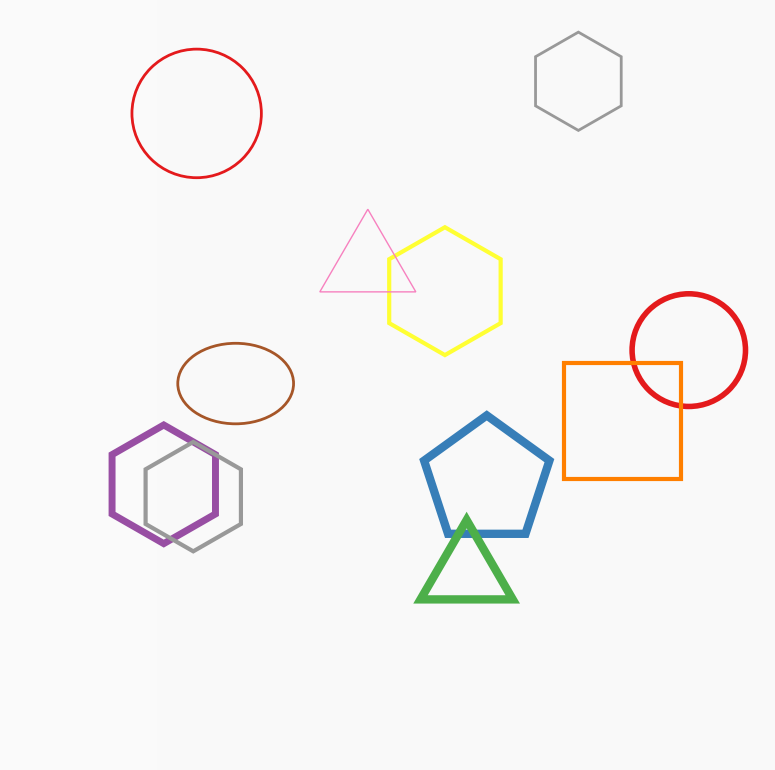[{"shape": "circle", "thickness": 1, "radius": 0.42, "center": [0.254, 0.853]}, {"shape": "circle", "thickness": 2, "radius": 0.37, "center": [0.889, 0.545]}, {"shape": "pentagon", "thickness": 3, "radius": 0.43, "center": [0.628, 0.376]}, {"shape": "triangle", "thickness": 3, "radius": 0.34, "center": [0.602, 0.256]}, {"shape": "hexagon", "thickness": 2.5, "radius": 0.39, "center": [0.211, 0.371]}, {"shape": "square", "thickness": 1.5, "radius": 0.38, "center": [0.804, 0.453]}, {"shape": "hexagon", "thickness": 1.5, "radius": 0.42, "center": [0.574, 0.622]}, {"shape": "oval", "thickness": 1, "radius": 0.37, "center": [0.304, 0.502]}, {"shape": "triangle", "thickness": 0.5, "radius": 0.36, "center": [0.475, 0.657]}, {"shape": "hexagon", "thickness": 1, "radius": 0.32, "center": [0.746, 0.894]}, {"shape": "hexagon", "thickness": 1.5, "radius": 0.36, "center": [0.249, 0.355]}]